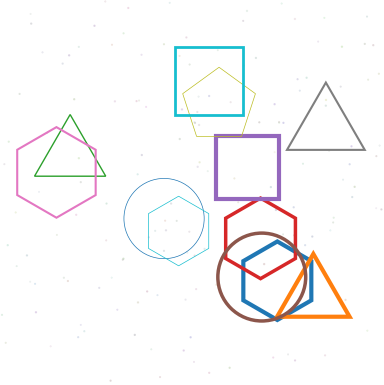[{"shape": "circle", "thickness": 0.5, "radius": 0.52, "center": [0.426, 0.432]}, {"shape": "hexagon", "thickness": 3, "radius": 0.51, "center": [0.72, 0.271]}, {"shape": "triangle", "thickness": 3, "radius": 0.54, "center": [0.814, 0.232]}, {"shape": "triangle", "thickness": 1, "radius": 0.53, "center": [0.182, 0.596]}, {"shape": "hexagon", "thickness": 2.5, "radius": 0.52, "center": [0.677, 0.381]}, {"shape": "square", "thickness": 3, "radius": 0.41, "center": [0.643, 0.565]}, {"shape": "circle", "thickness": 2.5, "radius": 0.57, "center": [0.68, 0.28]}, {"shape": "hexagon", "thickness": 1.5, "radius": 0.59, "center": [0.147, 0.552]}, {"shape": "triangle", "thickness": 1.5, "radius": 0.58, "center": [0.846, 0.669]}, {"shape": "pentagon", "thickness": 0.5, "radius": 0.5, "center": [0.569, 0.726]}, {"shape": "hexagon", "thickness": 0.5, "radius": 0.45, "center": [0.464, 0.4]}, {"shape": "square", "thickness": 2, "radius": 0.44, "center": [0.543, 0.789]}]